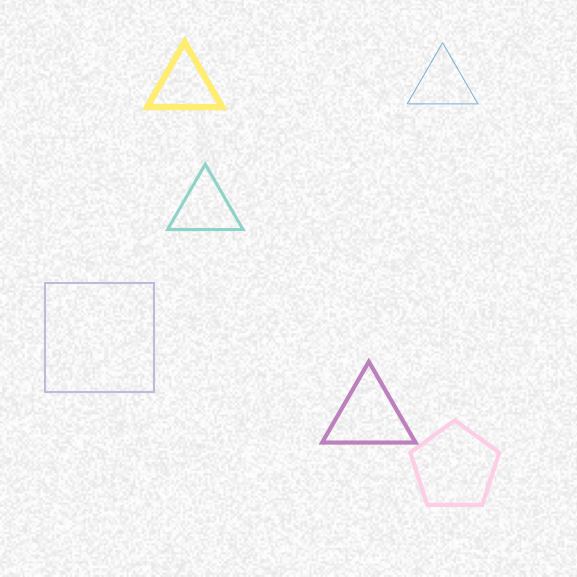[{"shape": "triangle", "thickness": 1.5, "radius": 0.38, "center": [0.355, 0.639]}, {"shape": "square", "thickness": 1, "radius": 0.47, "center": [0.173, 0.415]}, {"shape": "triangle", "thickness": 0.5, "radius": 0.35, "center": [0.766, 0.855]}, {"shape": "pentagon", "thickness": 2, "radius": 0.4, "center": [0.788, 0.19]}, {"shape": "triangle", "thickness": 2, "radius": 0.47, "center": [0.639, 0.279]}, {"shape": "triangle", "thickness": 3, "radius": 0.38, "center": [0.32, 0.851]}]